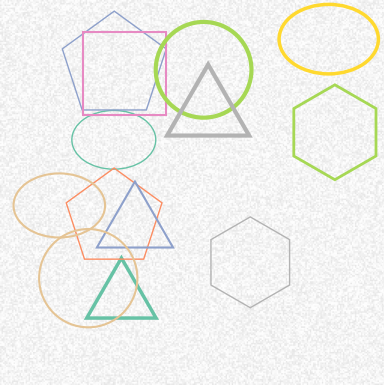[{"shape": "triangle", "thickness": 2.5, "radius": 0.52, "center": [0.315, 0.226]}, {"shape": "oval", "thickness": 1, "radius": 0.54, "center": [0.296, 0.637]}, {"shape": "pentagon", "thickness": 1, "radius": 0.65, "center": [0.296, 0.433]}, {"shape": "pentagon", "thickness": 1, "radius": 0.71, "center": [0.297, 0.829]}, {"shape": "triangle", "thickness": 1.5, "radius": 0.57, "center": [0.351, 0.414]}, {"shape": "square", "thickness": 1.5, "radius": 0.54, "center": [0.323, 0.809]}, {"shape": "circle", "thickness": 3, "radius": 0.62, "center": [0.529, 0.819]}, {"shape": "hexagon", "thickness": 2, "radius": 0.62, "center": [0.87, 0.656]}, {"shape": "oval", "thickness": 2.5, "radius": 0.64, "center": [0.854, 0.898]}, {"shape": "circle", "thickness": 1.5, "radius": 0.64, "center": [0.229, 0.277]}, {"shape": "oval", "thickness": 1.5, "radius": 0.59, "center": [0.154, 0.466]}, {"shape": "triangle", "thickness": 3, "radius": 0.62, "center": [0.541, 0.709]}, {"shape": "hexagon", "thickness": 1, "radius": 0.59, "center": [0.65, 0.319]}]